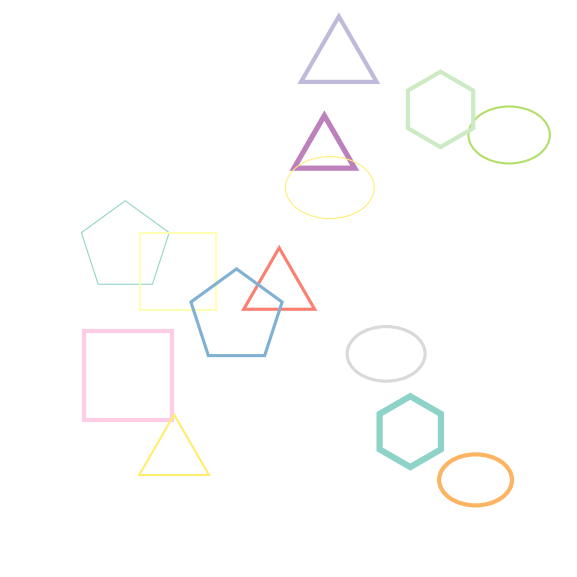[{"shape": "hexagon", "thickness": 3, "radius": 0.31, "center": [0.71, 0.252]}, {"shape": "pentagon", "thickness": 0.5, "radius": 0.4, "center": [0.217, 0.572]}, {"shape": "square", "thickness": 1, "radius": 0.33, "center": [0.308, 0.529]}, {"shape": "triangle", "thickness": 2, "radius": 0.38, "center": [0.587, 0.895]}, {"shape": "triangle", "thickness": 1.5, "radius": 0.35, "center": [0.483, 0.499]}, {"shape": "pentagon", "thickness": 1.5, "radius": 0.41, "center": [0.41, 0.451]}, {"shape": "oval", "thickness": 2, "radius": 0.32, "center": [0.824, 0.168]}, {"shape": "oval", "thickness": 1, "radius": 0.35, "center": [0.882, 0.765]}, {"shape": "square", "thickness": 2, "radius": 0.38, "center": [0.222, 0.349]}, {"shape": "oval", "thickness": 1.5, "radius": 0.34, "center": [0.669, 0.386]}, {"shape": "triangle", "thickness": 2.5, "radius": 0.3, "center": [0.562, 0.738]}, {"shape": "hexagon", "thickness": 2, "radius": 0.33, "center": [0.763, 0.81]}, {"shape": "oval", "thickness": 0.5, "radius": 0.38, "center": [0.571, 0.674]}, {"shape": "triangle", "thickness": 1, "radius": 0.35, "center": [0.301, 0.211]}]